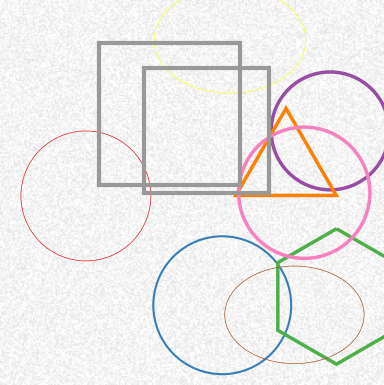[{"shape": "circle", "thickness": 0.5, "radius": 0.84, "center": [0.223, 0.491]}, {"shape": "circle", "thickness": 1.5, "radius": 0.9, "center": [0.577, 0.207]}, {"shape": "hexagon", "thickness": 2.5, "radius": 0.88, "center": [0.874, 0.23]}, {"shape": "circle", "thickness": 2.5, "radius": 0.77, "center": [0.858, 0.66]}, {"shape": "triangle", "thickness": 2.5, "radius": 0.75, "center": [0.743, 0.568]}, {"shape": "oval", "thickness": 0.5, "radius": 0.99, "center": [0.597, 0.896]}, {"shape": "oval", "thickness": 0.5, "radius": 0.91, "center": [0.765, 0.182]}, {"shape": "circle", "thickness": 2.5, "radius": 0.85, "center": [0.79, 0.499]}, {"shape": "square", "thickness": 3, "radius": 0.92, "center": [0.441, 0.704]}, {"shape": "square", "thickness": 3, "radius": 0.81, "center": [0.538, 0.66]}]